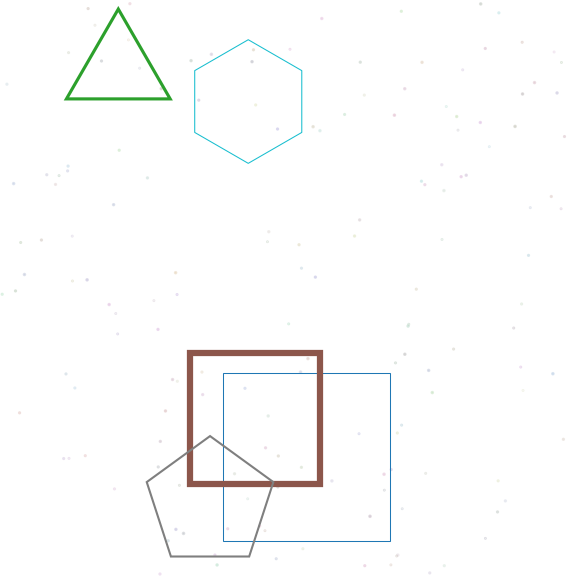[{"shape": "square", "thickness": 0.5, "radius": 0.72, "center": [0.53, 0.208]}, {"shape": "triangle", "thickness": 1.5, "radius": 0.52, "center": [0.205, 0.88]}, {"shape": "square", "thickness": 3, "radius": 0.57, "center": [0.442, 0.274]}, {"shape": "pentagon", "thickness": 1, "radius": 0.58, "center": [0.364, 0.129]}, {"shape": "hexagon", "thickness": 0.5, "radius": 0.54, "center": [0.43, 0.823]}]